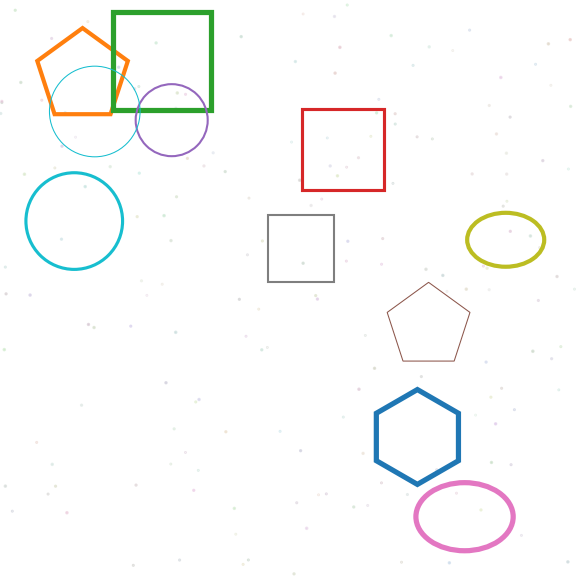[{"shape": "hexagon", "thickness": 2.5, "radius": 0.41, "center": [0.723, 0.242]}, {"shape": "pentagon", "thickness": 2, "radius": 0.41, "center": [0.143, 0.868]}, {"shape": "square", "thickness": 2.5, "radius": 0.43, "center": [0.281, 0.893]}, {"shape": "square", "thickness": 1.5, "radius": 0.35, "center": [0.594, 0.74]}, {"shape": "circle", "thickness": 1, "radius": 0.31, "center": [0.297, 0.791]}, {"shape": "pentagon", "thickness": 0.5, "radius": 0.38, "center": [0.742, 0.435]}, {"shape": "oval", "thickness": 2.5, "radius": 0.42, "center": [0.804, 0.104]}, {"shape": "square", "thickness": 1, "radius": 0.29, "center": [0.521, 0.569]}, {"shape": "oval", "thickness": 2, "radius": 0.33, "center": [0.876, 0.584]}, {"shape": "circle", "thickness": 1.5, "radius": 0.42, "center": [0.129, 0.616]}, {"shape": "circle", "thickness": 0.5, "radius": 0.39, "center": [0.164, 0.806]}]